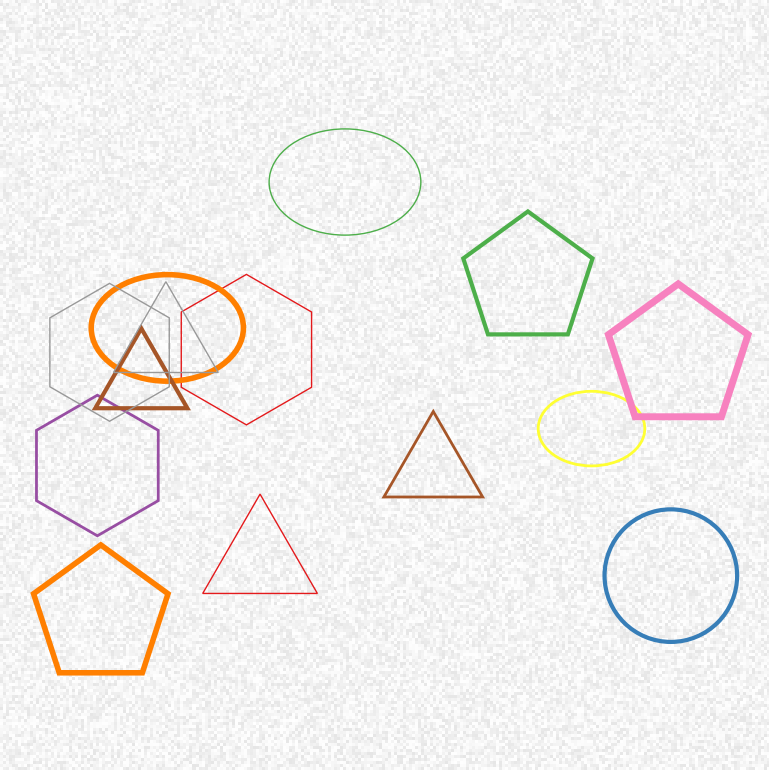[{"shape": "hexagon", "thickness": 0.5, "radius": 0.49, "center": [0.32, 0.546]}, {"shape": "triangle", "thickness": 0.5, "radius": 0.43, "center": [0.338, 0.272]}, {"shape": "circle", "thickness": 1.5, "radius": 0.43, "center": [0.871, 0.252]}, {"shape": "pentagon", "thickness": 1.5, "radius": 0.44, "center": [0.686, 0.637]}, {"shape": "oval", "thickness": 0.5, "radius": 0.49, "center": [0.448, 0.764]}, {"shape": "hexagon", "thickness": 1, "radius": 0.46, "center": [0.126, 0.395]}, {"shape": "pentagon", "thickness": 2, "radius": 0.46, "center": [0.131, 0.201]}, {"shape": "oval", "thickness": 2, "radius": 0.49, "center": [0.217, 0.574]}, {"shape": "oval", "thickness": 1, "radius": 0.35, "center": [0.768, 0.443]}, {"shape": "triangle", "thickness": 1.5, "radius": 0.35, "center": [0.184, 0.504]}, {"shape": "triangle", "thickness": 1, "radius": 0.37, "center": [0.563, 0.392]}, {"shape": "pentagon", "thickness": 2.5, "radius": 0.48, "center": [0.881, 0.536]}, {"shape": "hexagon", "thickness": 0.5, "radius": 0.45, "center": [0.142, 0.542]}, {"shape": "triangle", "thickness": 0.5, "radius": 0.39, "center": [0.215, 0.556]}]